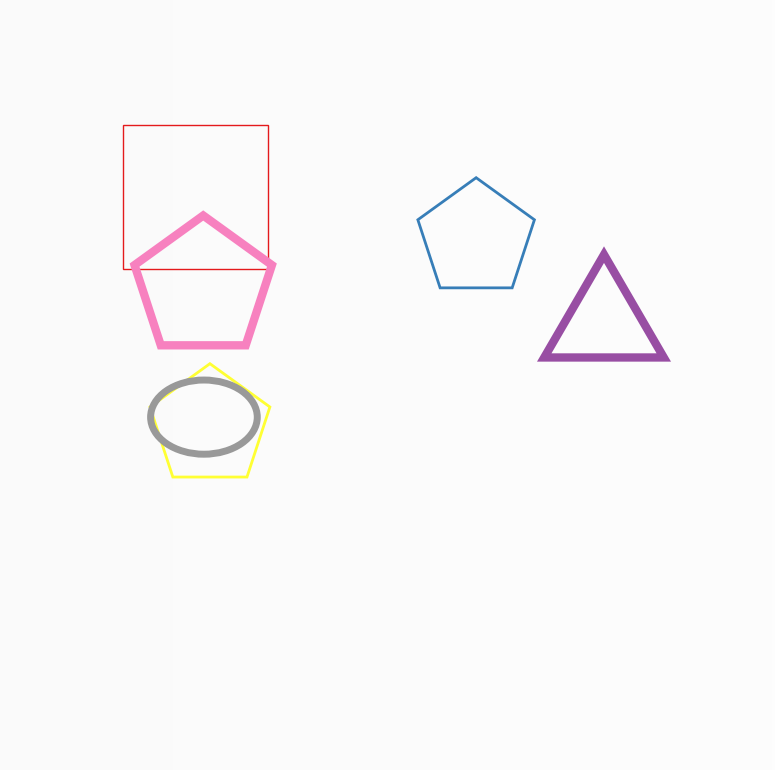[{"shape": "square", "thickness": 0.5, "radius": 0.47, "center": [0.252, 0.744]}, {"shape": "pentagon", "thickness": 1, "radius": 0.4, "center": [0.614, 0.69]}, {"shape": "triangle", "thickness": 3, "radius": 0.45, "center": [0.779, 0.58]}, {"shape": "pentagon", "thickness": 1, "radius": 0.41, "center": [0.271, 0.446]}, {"shape": "pentagon", "thickness": 3, "radius": 0.47, "center": [0.262, 0.627]}, {"shape": "oval", "thickness": 2.5, "radius": 0.34, "center": [0.263, 0.458]}]